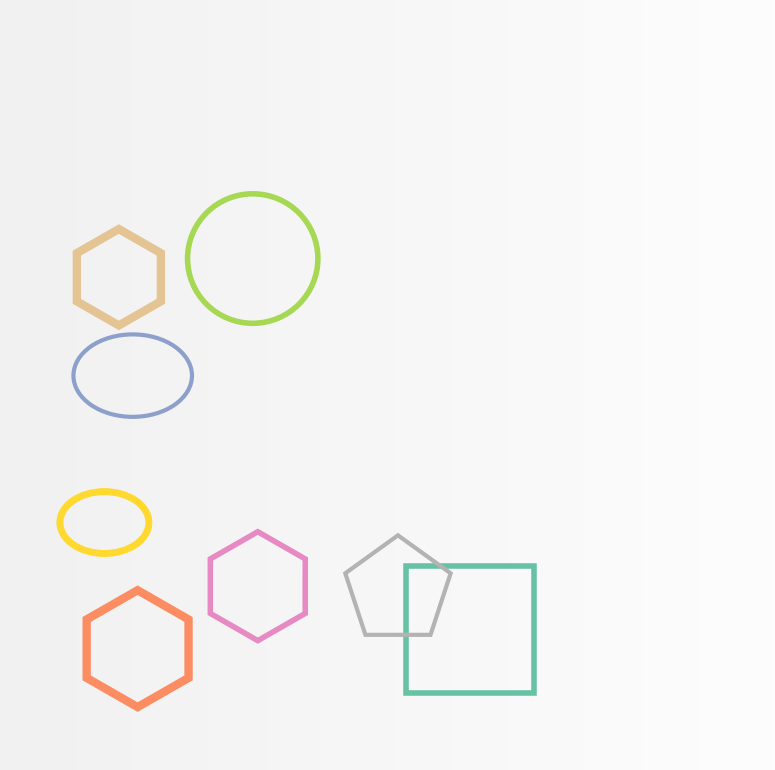[{"shape": "square", "thickness": 2, "radius": 0.41, "center": [0.606, 0.183]}, {"shape": "hexagon", "thickness": 3, "radius": 0.38, "center": [0.178, 0.158]}, {"shape": "oval", "thickness": 1.5, "radius": 0.38, "center": [0.171, 0.512]}, {"shape": "hexagon", "thickness": 2, "radius": 0.35, "center": [0.333, 0.239]}, {"shape": "circle", "thickness": 2, "radius": 0.42, "center": [0.326, 0.664]}, {"shape": "oval", "thickness": 2.5, "radius": 0.29, "center": [0.135, 0.321]}, {"shape": "hexagon", "thickness": 3, "radius": 0.31, "center": [0.153, 0.64]}, {"shape": "pentagon", "thickness": 1.5, "radius": 0.36, "center": [0.513, 0.233]}]